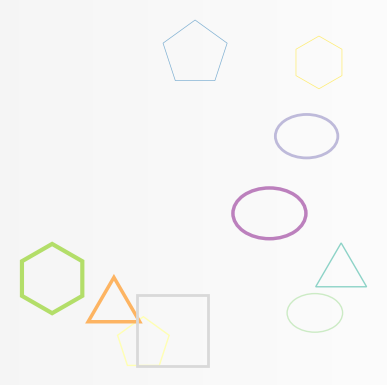[{"shape": "triangle", "thickness": 1, "radius": 0.38, "center": [0.88, 0.293]}, {"shape": "pentagon", "thickness": 1, "radius": 0.35, "center": [0.37, 0.107]}, {"shape": "oval", "thickness": 2, "radius": 0.4, "center": [0.791, 0.646]}, {"shape": "pentagon", "thickness": 0.5, "radius": 0.43, "center": [0.503, 0.861]}, {"shape": "triangle", "thickness": 2.5, "radius": 0.38, "center": [0.294, 0.203]}, {"shape": "hexagon", "thickness": 3, "radius": 0.45, "center": [0.135, 0.276]}, {"shape": "square", "thickness": 2, "radius": 0.46, "center": [0.445, 0.142]}, {"shape": "oval", "thickness": 2.5, "radius": 0.47, "center": [0.695, 0.446]}, {"shape": "oval", "thickness": 1, "radius": 0.36, "center": [0.813, 0.187]}, {"shape": "hexagon", "thickness": 0.5, "radius": 0.34, "center": [0.823, 0.838]}]